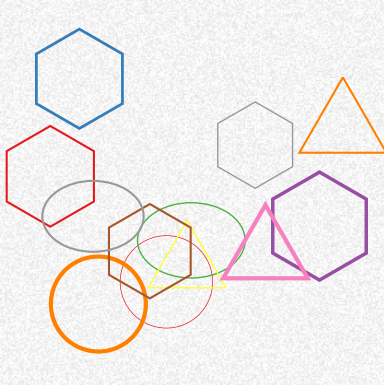[{"shape": "circle", "thickness": 0.5, "radius": 0.6, "center": [0.432, 0.268]}, {"shape": "hexagon", "thickness": 1.5, "radius": 0.65, "center": [0.131, 0.542]}, {"shape": "hexagon", "thickness": 2, "radius": 0.65, "center": [0.206, 0.795]}, {"shape": "oval", "thickness": 1, "radius": 0.7, "center": [0.497, 0.376]}, {"shape": "hexagon", "thickness": 2.5, "radius": 0.7, "center": [0.83, 0.413]}, {"shape": "circle", "thickness": 3, "radius": 0.62, "center": [0.255, 0.21]}, {"shape": "triangle", "thickness": 1.5, "radius": 0.65, "center": [0.891, 0.669]}, {"shape": "triangle", "thickness": 1, "radius": 0.58, "center": [0.486, 0.311]}, {"shape": "hexagon", "thickness": 1.5, "radius": 0.61, "center": [0.389, 0.348]}, {"shape": "triangle", "thickness": 3, "radius": 0.63, "center": [0.69, 0.341]}, {"shape": "oval", "thickness": 1.5, "radius": 0.66, "center": [0.242, 0.438]}, {"shape": "hexagon", "thickness": 1, "radius": 0.56, "center": [0.663, 0.623]}]